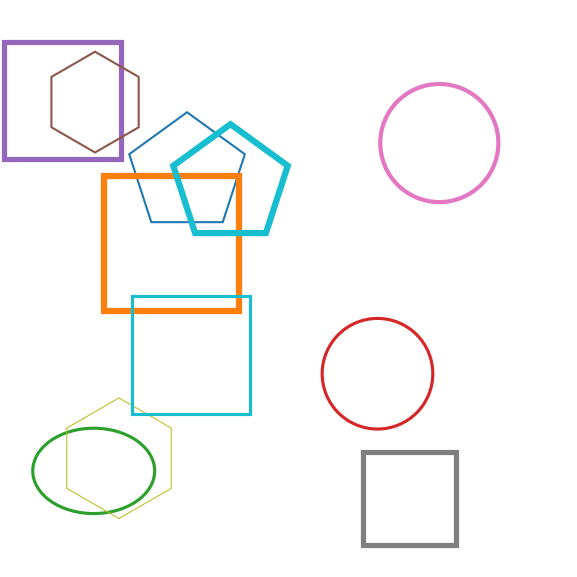[{"shape": "pentagon", "thickness": 1, "radius": 0.53, "center": [0.324, 0.7]}, {"shape": "square", "thickness": 3, "radius": 0.59, "center": [0.296, 0.577]}, {"shape": "oval", "thickness": 1.5, "radius": 0.53, "center": [0.162, 0.184]}, {"shape": "circle", "thickness": 1.5, "radius": 0.48, "center": [0.654, 0.352]}, {"shape": "square", "thickness": 2.5, "radius": 0.51, "center": [0.108, 0.825]}, {"shape": "hexagon", "thickness": 1, "radius": 0.44, "center": [0.165, 0.822]}, {"shape": "circle", "thickness": 2, "radius": 0.51, "center": [0.761, 0.751]}, {"shape": "square", "thickness": 2.5, "radius": 0.4, "center": [0.71, 0.136]}, {"shape": "hexagon", "thickness": 0.5, "radius": 0.52, "center": [0.206, 0.206]}, {"shape": "square", "thickness": 1.5, "radius": 0.51, "center": [0.33, 0.385]}, {"shape": "pentagon", "thickness": 3, "radius": 0.52, "center": [0.399, 0.68]}]